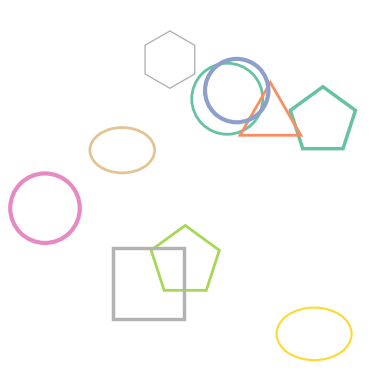[{"shape": "circle", "thickness": 2, "radius": 0.46, "center": [0.59, 0.743]}, {"shape": "pentagon", "thickness": 2.5, "radius": 0.44, "center": [0.839, 0.686]}, {"shape": "triangle", "thickness": 2, "radius": 0.46, "center": [0.702, 0.694]}, {"shape": "circle", "thickness": 3, "radius": 0.41, "center": [0.615, 0.765]}, {"shape": "circle", "thickness": 3, "radius": 0.45, "center": [0.117, 0.459]}, {"shape": "pentagon", "thickness": 2, "radius": 0.47, "center": [0.481, 0.321]}, {"shape": "oval", "thickness": 1.5, "radius": 0.49, "center": [0.816, 0.133]}, {"shape": "oval", "thickness": 2, "radius": 0.42, "center": [0.318, 0.61]}, {"shape": "square", "thickness": 2.5, "radius": 0.46, "center": [0.385, 0.265]}, {"shape": "hexagon", "thickness": 1, "radius": 0.37, "center": [0.441, 0.845]}]